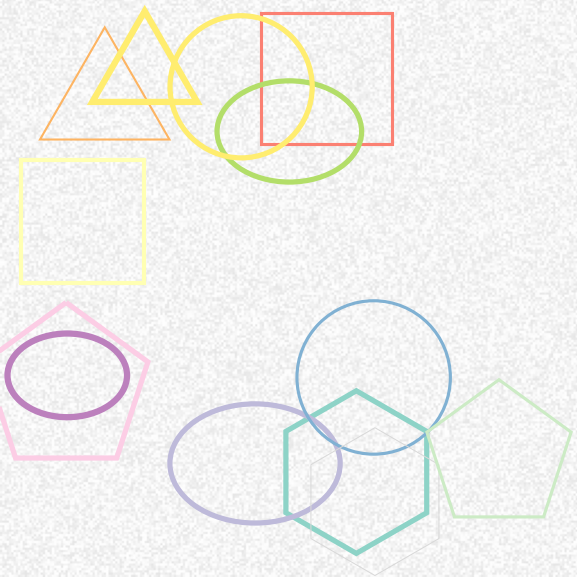[{"shape": "hexagon", "thickness": 2.5, "radius": 0.7, "center": [0.617, 0.182]}, {"shape": "square", "thickness": 2, "radius": 0.53, "center": [0.143, 0.616]}, {"shape": "oval", "thickness": 2.5, "radius": 0.74, "center": [0.442, 0.197]}, {"shape": "square", "thickness": 1.5, "radius": 0.57, "center": [0.566, 0.864]}, {"shape": "circle", "thickness": 1.5, "radius": 0.66, "center": [0.647, 0.346]}, {"shape": "triangle", "thickness": 1, "radius": 0.65, "center": [0.181, 0.822]}, {"shape": "oval", "thickness": 2.5, "radius": 0.63, "center": [0.501, 0.772]}, {"shape": "pentagon", "thickness": 2.5, "radius": 0.74, "center": [0.114, 0.326]}, {"shape": "hexagon", "thickness": 0.5, "radius": 0.64, "center": [0.649, 0.131]}, {"shape": "oval", "thickness": 3, "radius": 0.52, "center": [0.116, 0.349]}, {"shape": "pentagon", "thickness": 1.5, "radius": 0.66, "center": [0.864, 0.21]}, {"shape": "triangle", "thickness": 3, "radius": 0.52, "center": [0.251, 0.875]}, {"shape": "circle", "thickness": 2.5, "radius": 0.62, "center": [0.418, 0.849]}]